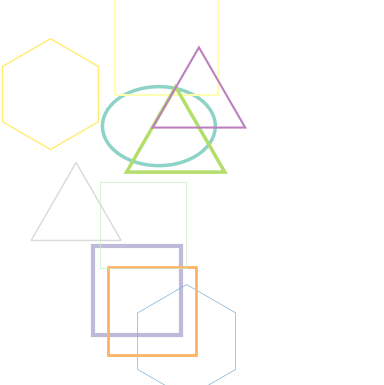[{"shape": "oval", "thickness": 2.5, "radius": 0.73, "center": [0.413, 0.672]}, {"shape": "square", "thickness": 1.5, "radius": 0.67, "center": [0.432, 0.886]}, {"shape": "square", "thickness": 3, "radius": 0.57, "center": [0.356, 0.245]}, {"shape": "hexagon", "thickness": 0.5, "radius": 0.73, "center": [0.485, 0.114]}, {"shape": "square", "thickness": 2, "radius": 0.57, "center": [0.394, 0.191]}, {"shape": "triangle", "thickness": 2.5, "radius": 0.74, "center": [0.456, 0.627]}, {"shape": "triangle", "thickness": 1, "radius": 0.67, "center": [0.198, 0.443]}, {"shape": "triangle", "thickness": 1.5, "radius": 0.69, "center": [0.517, 0.738]}, {"shape": "square", "thickness": 0.5, "radius": 0.56, "center": [0.372, 0.416]}, {"shape": "hexagon", "thickness": 1, "radius": 0.72, "center": [0.131, 0.756]}]